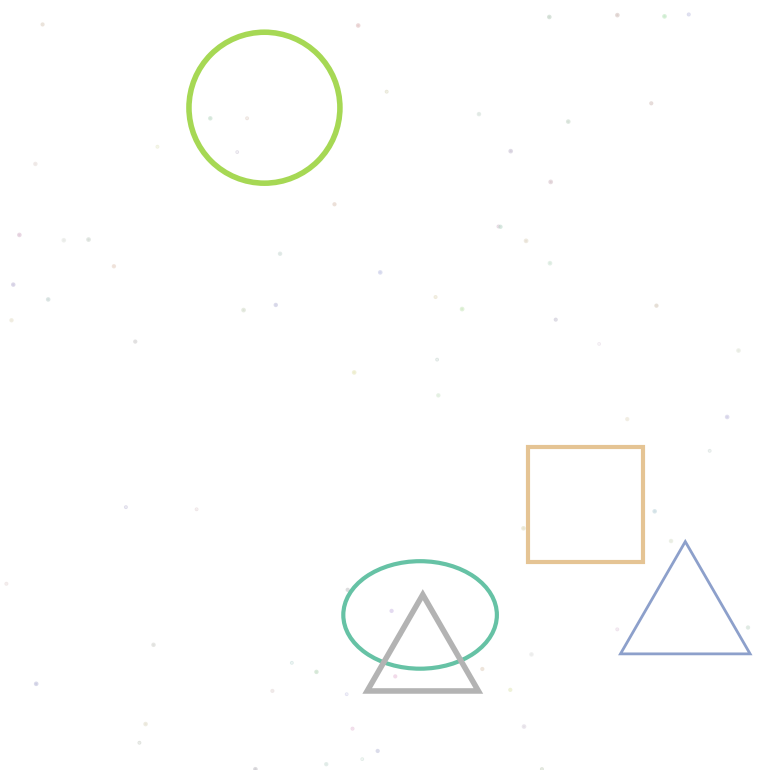[{"shape": "oval", "thickness": 1.5, "radius": 0.5, "center": [0.546, 0.201]}, {"shape": "triangle", "thickness": 1, "radius": 0.49, "center": [0.89, 0.199]}, {"shape": "circle", "thickness": 2, "radius": 0.49, "center": [0.343, 0.86]}, {"shape": "square", "thickness": 1.5, "radius": 0.37, "center": [0.761, 0.344]}, {"shape": "triangle", "thickness": 2, "radius": 0.42, "center": [0.549, 0.144]}]